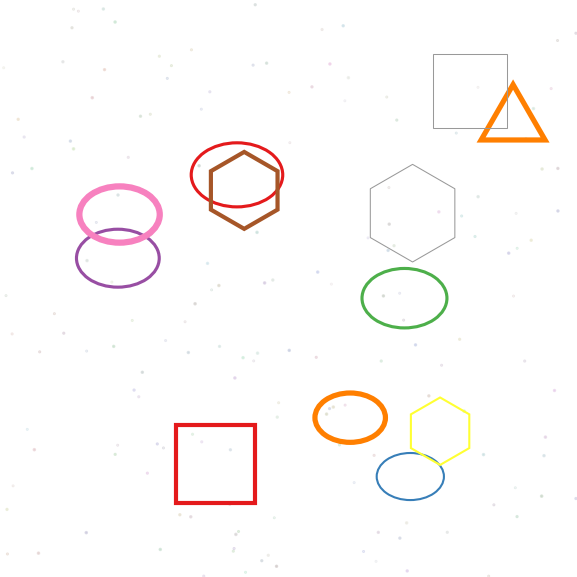[{"shape": "oval", "thickness": 1.5, "radius": 0.4, "center": [0.41, 0.696]}, {"shape": "square", "thickness": 2, "radius": 0.34, "center": [0.373, 0.196]}, {"shape": "oval", "thickness": 1, "radius": 0.29, "center": [0.71, 0.174]}, {"shape": "oval", "thickness": 1.5, "radius": 0.37, "center": [0.7, 0.483]}, {"shape": "oval", "thickness": 1.5, "radius": 0.36, "center": [0.204, 0.552]}, {"shape": "oval", "thickness": 2.5, "radius": 0.31, "center": [0.606, 0.276]}, {"shape": "triangle", "thickness": 2.5, "radius": 0.32, "center": [0.888, 0.789]}, {"shape": "hexagon", "thickness": 1, "radius": 0.29, "center": [0.762, 0.252]}, {"shape": "hexagon", "thickness": 2, "radius": 0.33, "center": [0.423, 0.669]}, {"shape": "oval", "thickness": 3, "radius": 0.35, "center": [0.207, 0.628]}, {"shape": "square", "thickness": 0.5, "radius": 0.32, "center": [0.813, 0.842]}, {"shape": "hexagon", "thickness": 0.5, "radius": 0.42, "center": [0.714, 0.63]}]